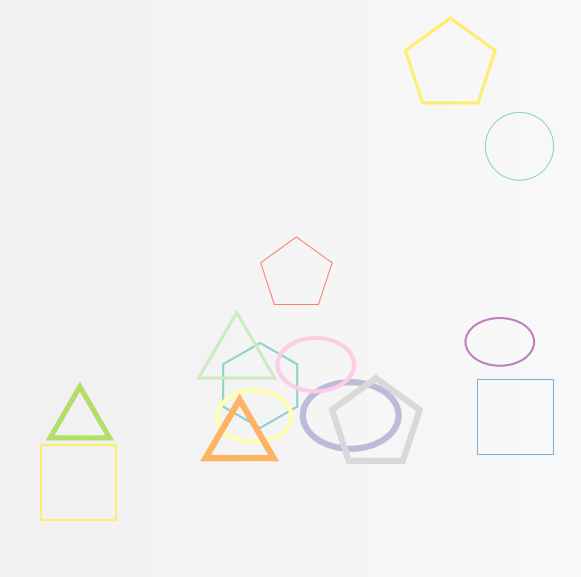[{"shape": "hexagon", "thickness": 1, "radius": 0.37, "center": [0.448, 0.332]}, {"shape": "circle", "thickness": 0.5, "radius": 0.29, "center": [0.894, 0.746]}, {"shape": "oval", "thickness": 2, "radius": 0.32, "center": [0.438, 0.278]}, {"shape": "oval", "thickness": 3, "radius": 0.41, "center": [0.603, 0.28]}, {"shape": "pentagon", "thickness": 0.5, "radius": 0.32, "center": [0.51, 0.524]}, {"shape": "square", "thickness": 0.5, "radius": 0.33, "center": [0.886, 0.278]}, {"shape": "triangle", "thickness": 3, "radius": 0.34, "center": [0.412, 0.24]}, {"shape": "triangle", "thickness": 2.5, "radius": 0.3, "center": [0.137, 0.27]}, {"shape": "oval", "thickness": 2, "radius": 0.33, "center": [0.543, 0.368]}, {"shape": "pentagon", "thickness": 3, "radius": 0.4, "center": [0.647, 0.265]}, {"shape": "oval", "thickness": 1, "radius": 0.3, "center": [0.86, 0.407]}, {"shape": "triangle", "thickness": 1.5, "radius": 0.38, "center": [0.407, 0.382]}, {"shape": "pentagon", "thickness": 1.5, "radius": 0.41, "center": [0.775, 0.887]}, {"shape": "square", "thickness": 1, "radius": 0.32, "center": [0.136, 0.163]}]